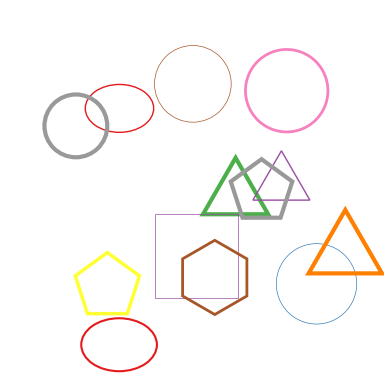[{"shape": "oval", "thickness": 1, "radius": 0.44, "center": [0.31, 0.718]}, {"shape": "oval", "thickness": 1.5, "radius": 0.49, "center": [0.309, 0.105]}, {"shape": "circle", "thickness": 0.5, "radius": 0.52, "center": [0.822, 0.263]}, {"shape": "triangle", "thickness": 3, "radius": 0.49, "center": [0.612, 0.492]}, {"shape": "square", "thickness": 0.5, "radius": 0.54, "center": [0.51, 0.335]}, {"shape": "triangle", "thickness": 1, "radius": 0.43, "center": [0.731, 0.523]}, {"shape": "triangle", "thickness": 3, "radius": 0.55, "center": [0.897, 0.345]}, {"shape": "pentagon", "thickness": 2.5, "radius": 0.44, "center": [0.279, 0.256]}, {"shape": "circle", "thickness": 0.5, "radius": 0.5, "center": [0.501, 0.782]}, {"shape": "hexagon", "thickness": 2, "radius": 0.48, "center": [0.558, 0.279]}, {"shape": "circle", "thickness": 2, "radius": 0.54, "center": [0.745, 0.764]}, {"shape": "circle", "thickness": 3, "radius": 0.41, "center": [0.197, 0.673]}, {"shape": "pentagon", "thickness": 3, "radius": 0.42, "center": [0.679, 0.502]}]